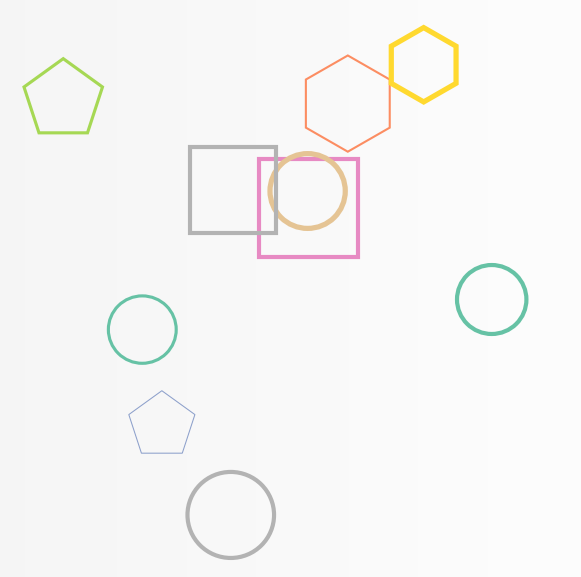[{"shape": "circle", "thickness": 2, "radius": 0.3, "center": [0.846, 0.481]}, {"shape": "circle", "thickness": 1.5, "radius": 0.29, "center": [0.245, 0.428]}, {"shape": "hexagon", "thickness": 1, "radius": 0.42, "center": [0.598, 0.82]}, {"shape": "pentagon", "thickness": 0.5, "radius": 0.3, "center": [0.278, 0.263]}, {"shape": "square", "thickness": 2, "radius": 0.42, "center": [0.531, 0.638]}, {"shape": "pentagon", "thickness": 1.5, "radius": 0.35, "center": [0.109, 0.827]}, {"shape": "hexagon", "thickness": 2.5, "radius": 0.32, "center": [0.729, 0.887]}, {"shape": "circle", "thickness": 2.5, "radius": 0.32, "center": [0.529, 0.668]}, {"shape": "square", "thickness": 2, "radius": 0.37, "center": [0.401, 0.67]}, {"shape": "circle", "thickness": 2, "radius": 0.37, "center": [0.397, 0.107]}]